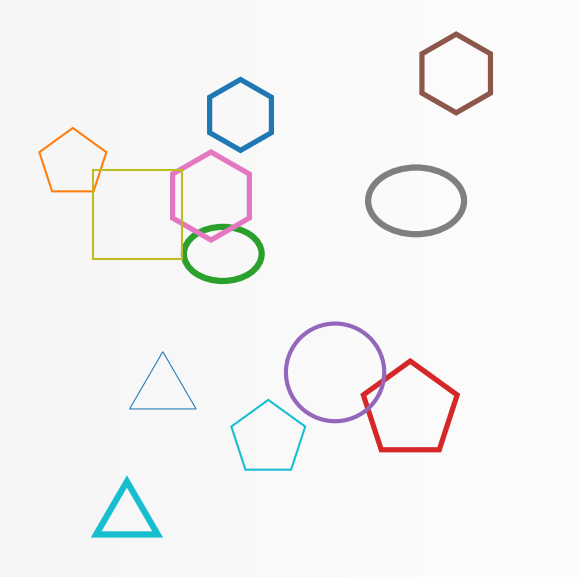[{"shape": "triangle", "thickness": 0.5, "radius": 0.33, "center": [0.28, 0.324]}, {"shape": "hexagon", "thickness": 2.5, "radius": 0.31, "center": [0.414, 0.8]}, {"shape": "pentagon", "thickness": 1, "radius": 0.3, "center": [0.125, 0.717]}, {"shape": "oval", "thickness": 3, "radius": 0.33, "center": [0.383, 0.559]}, {"shape": "pentagon", "thickness": 2.5, "radius": 0.42, "center": [0.706, 0.289]}, {"shape": "circle", "thickness": 2, "radius": 0.42, "center": [0.577, 0.354]}, {"shape": "hexagon", "thickness": 2.5, "radius": 0.34, "center": [0.785, 0.872]}, {"shape": "hexagon", "thickness": 2.5, "radius": 0.38, "center": [0.363, 0.66]}, {"shape": "oval", "thickness": 3, "radius": 0.41, "center": [0.716, 0.651]}, {"shape": "square", "thickness": 1, "radius": 0.39, "center": [0.237, 0.627]}, {"shape": "pentagon", "thickness": 1, "radius": 0.33, "center": [0.462, 0.24]}, {"shape": "triangle", "thickness": 3, "radius": 0.31, "center": [0.218, 0.104]}]